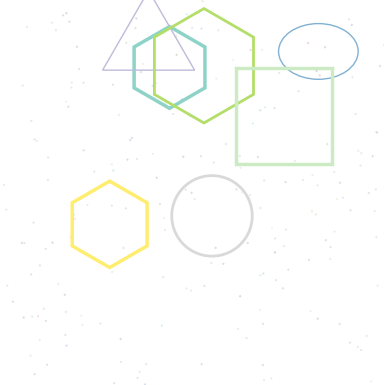[{"shape": "hexagon", "thickness": 2.5, "radius": 0.53, "center": [0.44, 0.825]}, {"shape": "triangle", "thickness": 1, "radius": 0.69, "center": [0.386, 0.887]}, {"shape": "oval", "thickness": 1, "radius": 0.52, "center": [0.827, 0.866]}, {"shape": "hexagon", "thickness": 2, "radius": 0.74, "center": [0.53, 0.829]}, {"shape": "circle", "thickness": 2, "radius": 0.52, "center": [0.551, 0.439]}, {"shape": "square", "thickness": 2.5, "radius": 0.62, "center": [0.737, 0.699]}, {"shape": "hexagon", "thickness": 2.5, "radius": 0.56, "center": [0.285, 0.417]}]